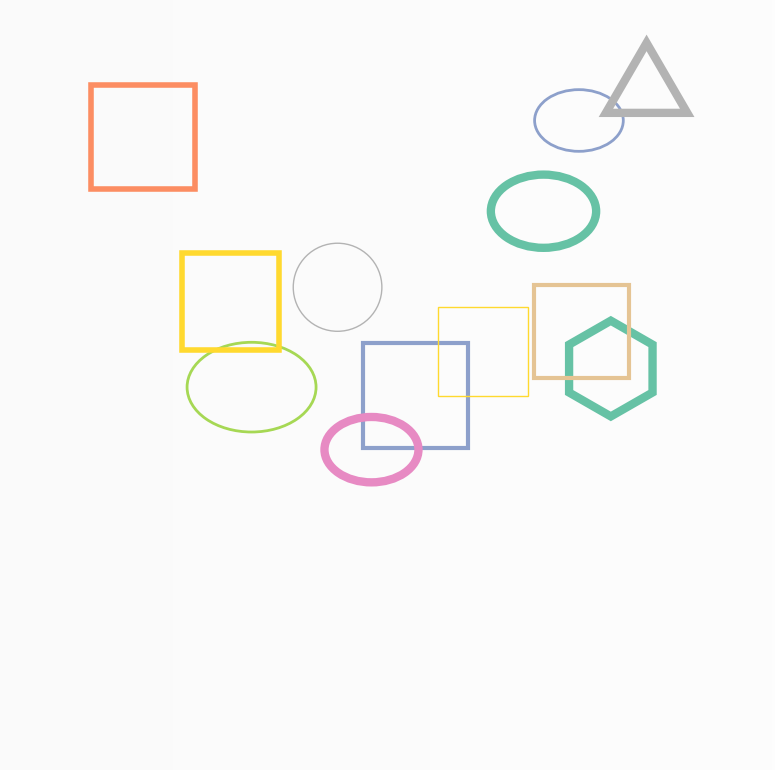[{"shape": "hexagon", "thickness": 3, "radius": 0.31, "center": [0.788, 0.521]}, {"shape": "oval", "thickness": 3, "radius": 0.34, "center": [0.701, 0.726]}, {"shape": "square", "thickness": 2, "radius": 0.34, "center": [0.185, 0.823]}, {"shape": "square", "thickness": 1.5, "radius": 0.34, "center": [0.536, 0.487]}, {"shape": "oval", "thickness": 1, "radius": 0.29, "center": [0.747, 0.844]}, {"shape": "oval", "thickness": 3, "radius": 0.3, "center": [0.479, 0.416]}, {"shape": "oval", "thickness": 1, "radius": 0.42, "center": [0.325, 0.497]}, {"shape": "square", "thickness": 2, "radius": 0.32, "center": [0.297, 0.609]}, {"shape": "square", "thickness": 0.5, "radius": 0.29, "center": [0.623, 0.544]}, {"shape": "square", "thickness": 1.5, "radius": 0.3, "center": [0.75, 0.569]}, {"shape": "triangle", "thickness": 3, "radius": 0.3, "center": [0.834, 0.884]}, {"shape": "circle", "thickness": 0.5, "radius": 0.29, "center": [0.436, 0.627]}]